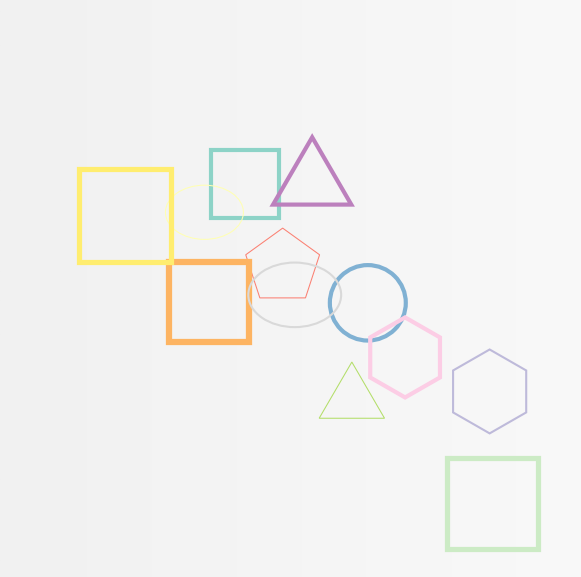[{"shape": "square", "thickness": 2, "radius": 0.29, "center": [0.422, 0.681]}, {"shape": "oval", "thickness": 0.5, "radius": 0.34, "center": [0.352, 0.632]}, {"shape": "hexagon", "thickness": 1, "radius": 0.36, "center": [0.842, 0.321]}, {"shape": "pentagon", "thickness": 0.5, "radius": 0.33, "center": [0.486, 0.537]}, {"shape": "circle", "thickness": 2, "radius": 0.33, "center": [0.633, 0.475]}, {"shape": "square", "thickness": 3, "radius": 0.35, "center": [0.359, 0.476]}, {"shape": "triangle", "thickness": 0.5, "radius": 0.32, "center": [0.605, 0.307]}, {"shape": "hexagon", "thickness": 2, "radius": 0.35, "center": [0.697, 0.38]}, {"shape": "oval", "thickness": 1, "radius": 0.4, "center": [0.507, 0.489]}, {"shape": "triangle", "thickness": 2, "radius": 0.39, "center": [0.537, 0.684]}, {"shape": "square", "thickness": 2.5, "radius": 0.39, "center": [0.848, 0.127]}, {"shape": "square", "thickness": 2.5, "radius": 0.4, "center": [0.215, 0.626]}]